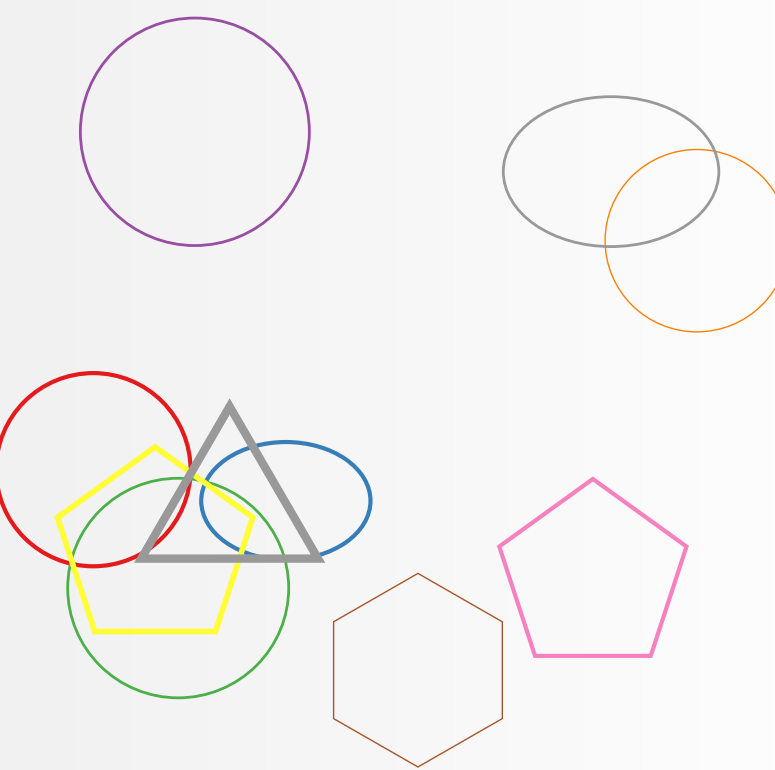[{"shape": "circle", "thickness": 1.5, "radius": 0.63, "center": [0.12, 0.39]}, {"shape": "oval", "thickness": 1.5, "radius": 0.55, "center": [0.369, 0.349]}, {"shape": "circle", "thickness": 1, "radius": 0.71, "center": [0.23, 0.236]}, {"shape": "circle", "thickness": 1, "radius": 0.74, "center": [0.251, 0.829]}, {"shape": "circle", "thickness": 0.5, "radius": 0.59, "center": [0.899, 0.687]}, {"shape": "pentagon", "thickness": 2, "radius": 0.66, "center": [0.2, 0.287]}, {"shape": "hexagon", "thickness": 0.5, "radius": 0.63, "center": [0.539, 0.13]}, {"shape": "pentagon", "thickness": 1.5, "radius": 0.63, "center": [0.765, 0.251]}, {"shape": "oval", "thickness": 1, "radius": 0.7, "center": [0.788, 0.777]}, {"shape": "triangle", "thickness": 3, "radius": 0.66, "center": [0.296, 0.34]}]